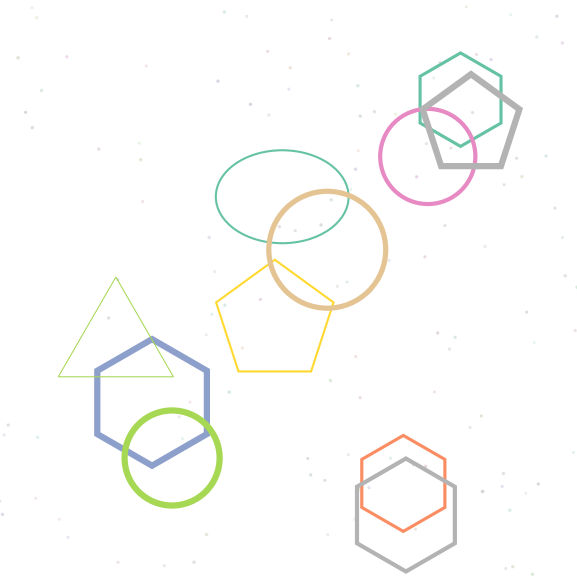[{"shape": "oval", "thickness": 1, "radius": 0.57, "center": [0.489, 0.658]}, {"shape": "hexagon", "thickness": 1.5, "radius": 0.4, "center": [0.797, 0.827]}, {"shape": "hexagon", "thickness": 1.5, "radius": 0.42, "center": [0.698, 0.162]}, {"shape": "hexagon", "thickness": 3, "radius": 0.55, "center": [0.263, 0.302]}, {"shape": "circle", "thickness": 2, "radius": 0.41, "center": [0.741, 0.728]}, {"shape": "triangle", "thickness": 0.5, "radius": 0.58, "center": [0.201, 0.404]}, {"shape": "circle", "thickness": 3, "radius": 0.41, "center": [0.298, 0.206]}, {"shape": "pentagon", "thickness": 1, "radius": 0.53, "center": [0.476, 0.442]}, {"shape": "circle", "thickness": 2.5, "radius": 0.51, "center": [0.567, 0.567]}, {"shape": "hexagon", "thickness": 2, "radius": 0.49, "center": [0.703, 0.107]}, {"shape": "pentagon", "thickness": 3, "radius": 0.44, "center": [0.816, 0.783]}]